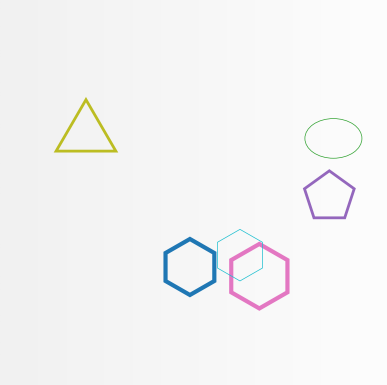[{"shape": "hexagon", "thickness": 3, "radius": 0.36, "center": [0.49, 0.307]}, {"shape": "oval", "thickness": 0.5, "radius": 0.37, "center": [0.86, 0.64]}, {"shape": "pentagon", "thickness": 2, "radius": 0.34, "center": [0.85, 0.489]}, {"shape": "hexagon", "thickness": 3, "radius": 0.42, "center": [0.669, 0.283]}, {"shape": "triangle", "thickness": 2, "radius": 0.45, "center": [0.222, 0.652]}, {"shape": "hexagon", "thickness": 0.5, "radius": 0.33, "center": [0.619, 0.337]}]